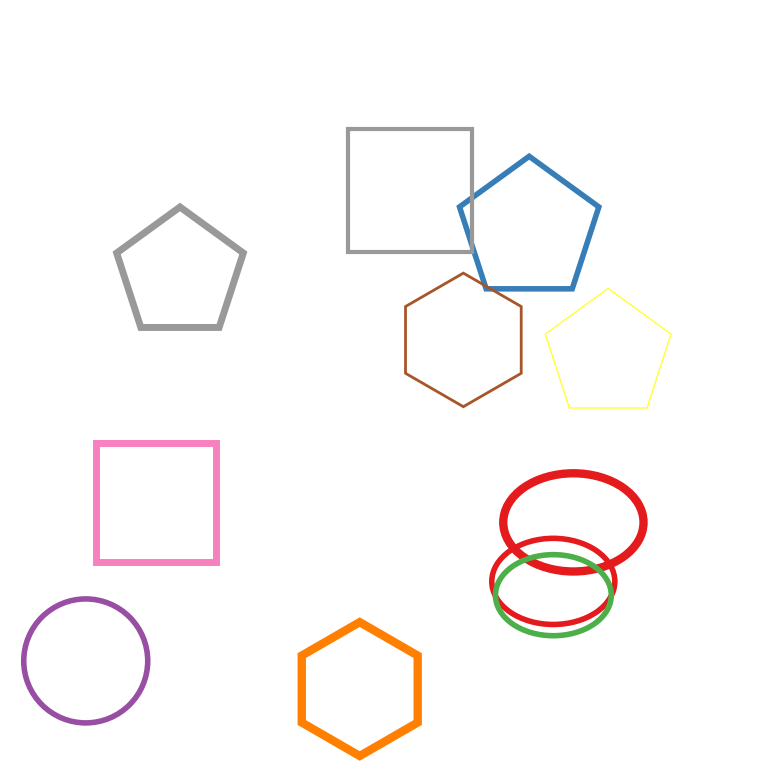[{"shape": "oval", "thickness": 3, "radius": 0.46, "center": [0.745, 0.322]}, {"shape": "oval", "thickness": 2, "radius": 0.4, "center": [0.719, 0.245]}, {"shape": "pentagon", "thickness": 2, "radius": 0.48, "center": [0.687, 0.702]}, {"shape": "oval", "thickness": 2, "radius": 0.38, "center": [0.719, 0.227]}, {"shape": "circle", "thickness": 2, "radius": 0.4, "center": [0.111, 0.142]}, {"shape": "hexagon", "thickness": 3, "radius": 0.43, "center": [0.467, 0.105]}, {"shape": "pentagon", "thickness": 0.5, "radius": 0.43, "center": [0.79, 0.54]}, {"shape": "hexagon", "thickness": 1, "radius": 0.43, "center": [0.602, 0.559]}, {"shape": "square", "thickness": 2.5, "radius": 0.39, "center": [0.202, 0.347]}, {"shape": "square", "thickness": 1.5, "radius": 0.4, "center": [0.533, 0.753]}, {"shape": "pentagon", "thickness": 2.5, "radius": 0.43, "center": [0.234, 0.645]}]